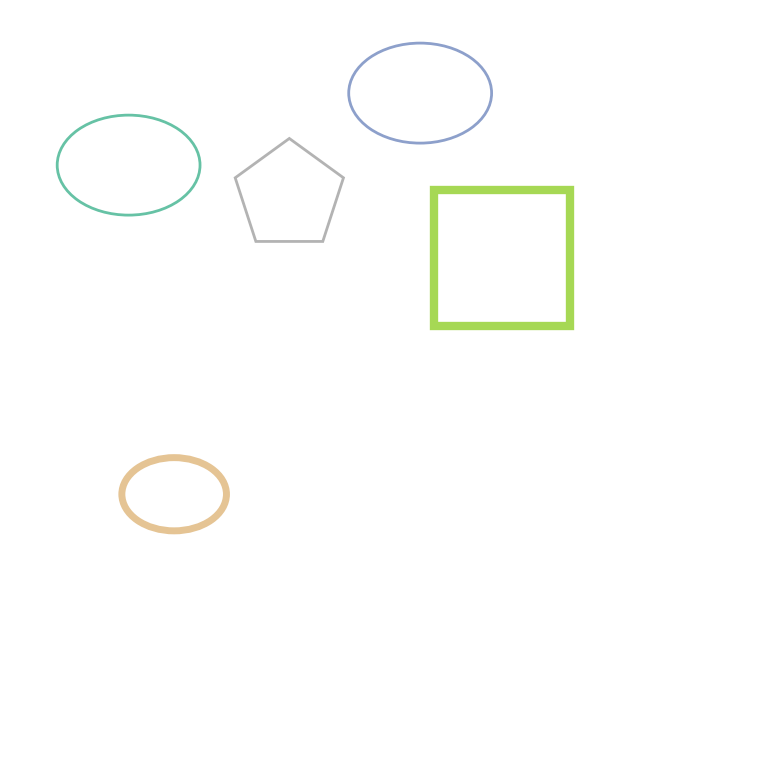[{"shape": "oval", "thickness": 1, "radius": 0.46, "center": [0.167, 0.786]}, {"shape": "oval", "thickness": 1, "radius": 0.46, "center": [0.546, 0.879]}, {"shape": "square", "thickness": 3, "radius": 0.44, "center": [0.652, 0.665]}, {"shape": "oval", "thickness": 2.5, "radius": 0.34, "center": [0.226, 0.358]}, {"shape": "pentagon", "thickness": 1, "radius": 0.37, "center": [0.376, 0.746]}]